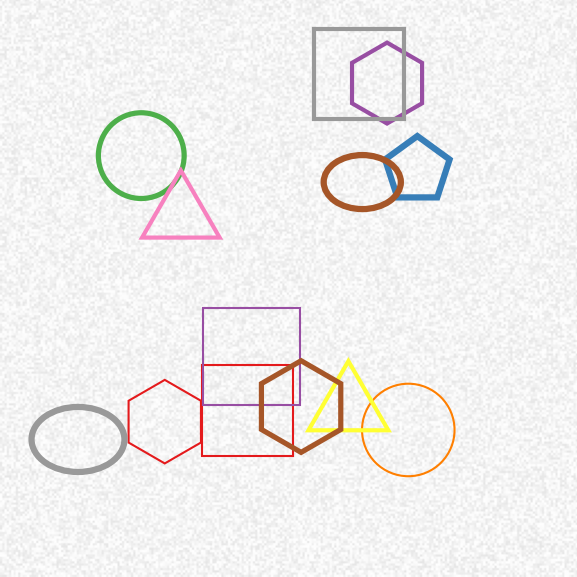[{"shape": "hexagon", "thickness": 1, "radius": 0.36, "center": [0.285, 0.269]}, {"shape": "square", "thickness": 1, "radius": 0.39, "center": [0.429, 0.289]}, {"shape": "pentagon", "thickness": 3, "radius": 0.29, "center": [0.723, 0.705]}, {"shape": "circle", "thickness": 2.5, "radius": 0.37, "center": [0.245, 0.73]}, {"shape": "hexagon", "thickness": 2, "radius": 0.35, "center": [0.67, 0.855]}, {"shape": "square", "thickness": 1, "radius": 0.42, "center": [0.436, 0.382]}, {"shape": "circle", "thickness": 1, "radius": 0.4, "center": [0.707, 0.255]}, {"shape": "triangle", "thickness": 2, "radius": 0.4, "center": [0.603, 0.294]}, {"shape": "hexagon", "thickness": 2.5, "radius": 0.4, "center": [0.521, 0.295]}, {"shape": "oval", "thickness": 3, "radius": 0.33, "center": [0.627, 0.684]}, {"shape": "triangle", "thickness": 2, "radius": 0.39, "center": [0.313, 0.627]}, {"shape": "square", "thickness": 2, "radius": 0.39, "center": [0.622, 0.871]}, {"shape": "oval", "thickness": 3, "radius": 0.4, "center": [0.135, 0.238]}]